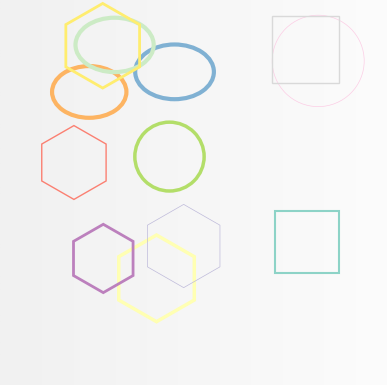[{"shape": "square", "thickness": 1.5, "radius": 0.41, "center": [0.792, 0.371]}, {"shape": "hexagon", "thickness": 2.5, "radius": 0.56, "center": [0.404, 0.277]}, {"shape": "hexagon", "thickness": 0.5, "radius": 0.54, "center": [0.474, 0.361]}, {"shape": "hexagon", "thickness": 1, "radius": 0.48, "center": [0.191, 0.578]}, {"shape": "oval", "thickness": 3, "radius": 0.51, "center": [0.45, 0.813]}, {"shape": "oval", "thickness": 3, "radius": 0.48, "center": [0.23, 0.761]}, {"shape": "circle", "thickness": 2.5, "radius": 0.45, "center": [0.437, 0.593]}, {"shape": "circle", "thickness": 0.5, "radius": 0.59, "center": [0.821, 0.842]}, {"shape": "square", "thickness": 1, "radius": 0.43, "center": [0.788, 0.872]}, {"shape": "hexagon", "thickness": 2, "radius": 0.44, "center": [0.267, 0.329]}, {"shape": "oval", "thickness": 3, "radius": 0.5, "center": [0.296, 0.883]}, {"shape": "hexagon", "thickness": 2, "radius": 0.55, "center": [0.265, 0.881]}]